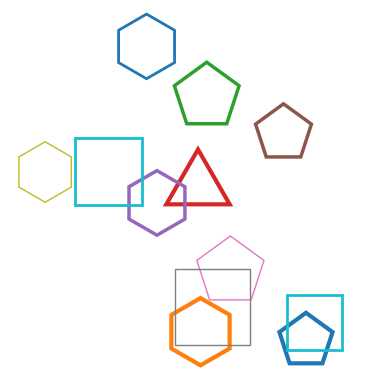[{"shape": "pentagon", "thickness": 3, "radius": 0.36, "center": [0.795, 0.115]}, {"shape": "hexagon", "thickness": 2, "radius": 0.42, "center": [0.381, 0.879]}, {"shape": "hexagon", "thickness": 3, "radius": 0.44, "center": [0.521, 0.138]}, {"shape": "pentagon", "thickness": 2.5, "radius": 0.44, "center": [0.537, 0.75]}, {"shape": "triangle", "thickness": 3, "radius": 0.47, "center": [0.514, 0.517]}, {"shape": "hexagon", "thickness": 2.5, "radius": 0.42, "center": [0.408, 0.473]}, {"shape": "pentagon", "thickness": 2.5, "radius": 0.38, "center": [0.736, 0.654]}, {"shape": "pentagon", "thickness": 1, "radius": 0.46, "center": [0.598, 0.295]}, {"shape": "square", "thickness": 1, "radius": 0.49, "center": [0.552, 0.203]}, {"shape": "hexagon", "thickness": 1, "radius": 0.39, "center": [0.117, 0.553]}, {"shape": "square", "thickness": 2, "radius": 0.35, "center": [0.817, 0.162]}, {"shape": "square", "thickness": 2, "radius": 0.44, "center": [0.282, 0.555]}]